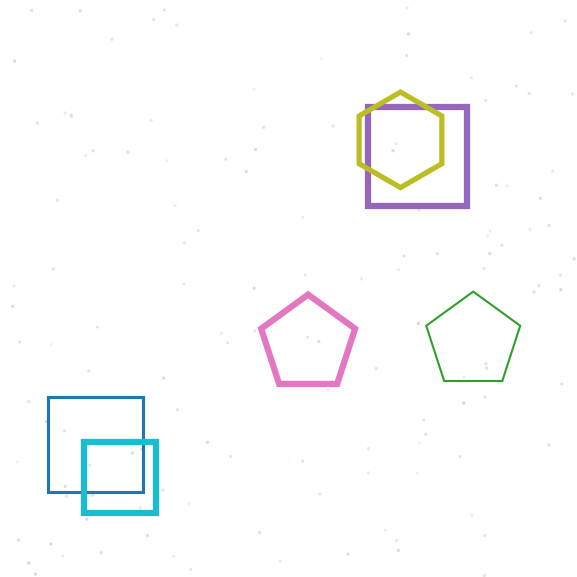[{"shape": "square", "thickness": 1.5, "radius": 0.41, "center": [0.165, 0.229]}, {"shape": "pentagon", "thickness": 1, "radius": 0.43, "center": [0.819, 0.409]}, {"shape": "square", "thickness": 3, "radius": 0.43, "center": [0.724, 0.728]}, {"shape": "pentagon", "thickness": 3, "radius": 0.43, "center": [0.534, 0.404]}, {"shape": "hexagon", "thickness": 2.5, "radius": 0.41, "center": [0.693, 0.757]}, {"shape": "square", "thickness": 3, "radius": 0.31, "center": [0.208, 0.172]}]